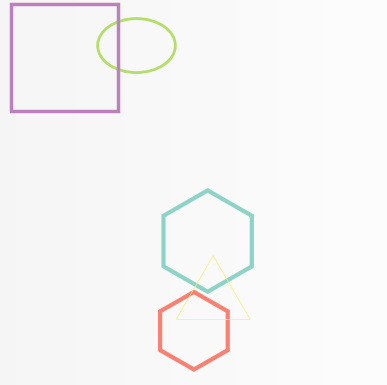[{"shape": "hexagon", "thickness": 3, "radius": 0.66, "center": [0.536, 0.374]}, {"shape": "hexagon", "thickness": 3, "radius": 0.5, "center": [0.5, 0.141]}, {"shape": "oval", "thickness": 2, "radius": 0.5, "center": [0.352, 0.882]}, {"shape": "square", "thickness": 2.5, "radius": 0.69, "center": [0.166, 0.85]}, {"shape": "triangle", "thickness": 0.5, "radius": 0.55, "center": [0.55, 0.226]}]